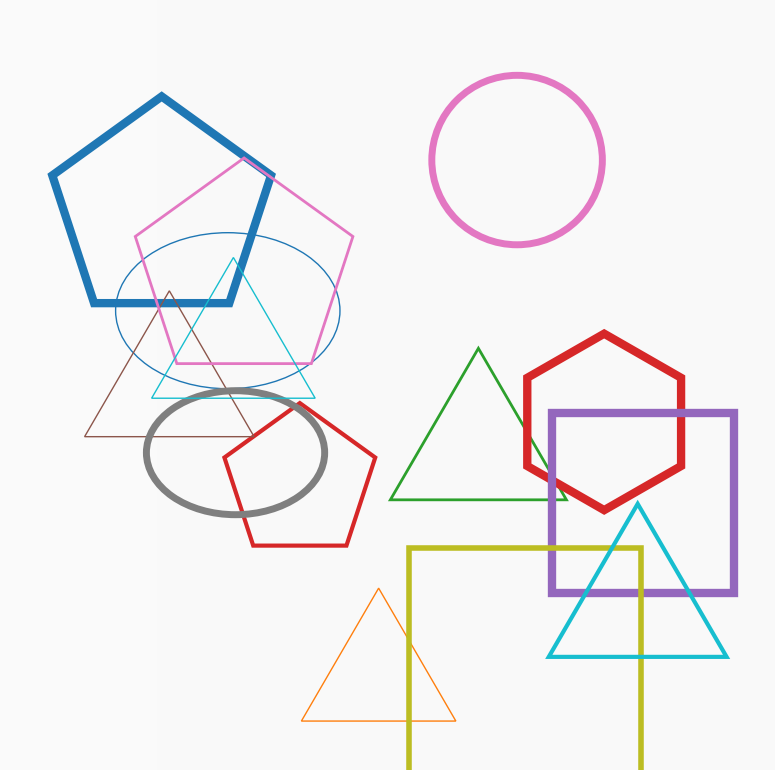[{"shape": "pentagon", "thickness": 3, "radius": 0.74, "center": [0.209, 0.726]}, {"shape": "oval", "thickness": 0.5, "radius": 0.72, "center": [0.294, 0.596]}, {"shape": "triangle", "thickness": 0.5, "radius": 0.58, "center": [0.489, 0.121]}, {"shape": "triangle", "thickness": 1, "radius": 0.66, "center": [0.617, 0.416]}, {"shape": "pentagon", "thickness": 1.5, "radius": 0.51, "center": [0.387, 0.374]}, {"shape": "hexagon", "thickness": 3, "radius": 0.57, "center": [0.78, 0.452]}, {"shape": "square", "thickness": 3, "radius": 0.59, "center": [0.83, 0.346]}, {"shape": "triangle", "thickness": 0.5, "radius": 0.63, "center": [0.218, 0.496]}, {"shape": "circle", "thickness": 2.5, "radius": 0.55, "center": [0.667, 0.792]}, {"shape": "pentagon", "thickness": 1, "radius": 0.74, "center": [0.315, 0.647]}, {"shape": "oval", "thickness": 2.5, "radius": 0.58, "center": [0.304, 0.412]}, {"shape": "square", "thickness": 2, "radius": 0.75, "center": [0.678, 0.138]}, {"shape": "triangle", "thickness": 1.5, "radius": 0.66, "center": [0.823, 0.213]}, {"shape": "triangle", "thickness": 0.5, "radius": 0.61, "center": [0.301, 0.544]}]